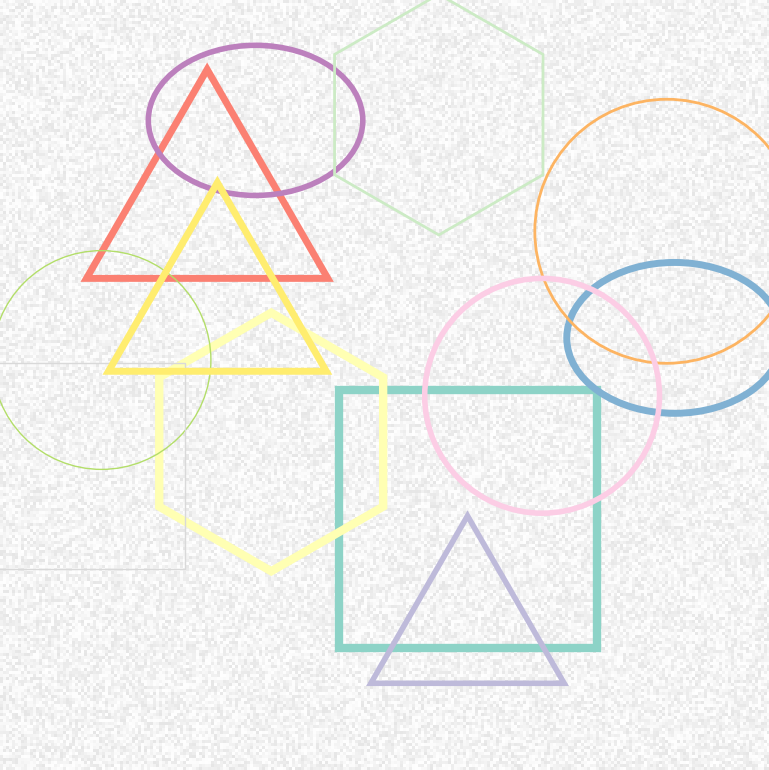[{"shape": "square", "thickness": 3, "radius": 0.84, "center": [0.608, 0.326]}, {"shape": "hexagon", "thickness": 3, "radius": 0.84, "center": [0.352, 0.426]}, {"shape": "triangle", "thickness": 2, "radius": 0.72, "center": [0.607, 0.185]}, {"shape": "triangle", "thickness": 2.5, "radius": 0.9, "center": [0.269, 0.729]}, {"shape": "oval", "thickness": 2.5, "radius": 0.7, "center": [0.876, 0.561]}, {"shape": "circle", "thickness": 1, "radius": 0.86, "center": [0.866, 0.7]}, {"shape": "circle", "thickness": 0.5, "radius": 0.71, "center": [0.132, 0.532]}, {"shape": "circle", "thickness": 2, "radius": 0.76, "center": [0.704, 0.486]}, {"shape": "square", "thickness": 0.5, "radius": 0.67, "center": [0.107, 0.395]}, {"shape": "oval", "thickness": 2, "radius": 0.7, "center": [0.332, 0.844]}, {"shape": "hexagon", "thickness": 1, "radius": 0.78, "center": [0.57, 0.851]}, {"shape": "triangle", "thickness": 2.5, "radius": 0.82, "center": [0.282, 0.599]}]